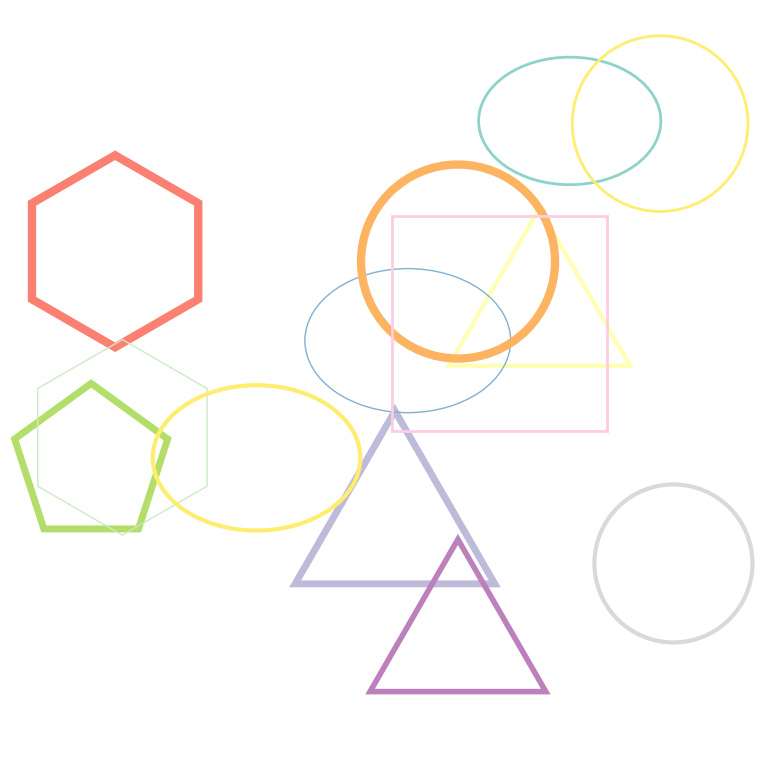[{"shape": "oval", "thickness": 1, "radius": 0.59, "center": [0.74, 0.843]}, {"shape": "triangle", "thickness": 1.5, "radius": 0.68, "center": [0.7, 0.593]}, {"shape": "triangle", "thickness": 2.5, "radius": 0.75, "center": [0.513, 0.317]}, {"shape": "hexagon", "thickness": 3, "radius": 0.62, "center": [0.149, 0.674]}, {"shape": "oval", "thickness": 0.5, "radius": 0.67, "center": [0.53, 0.558]}, {"shape": "circle", "thickness": 3, "radius": 0.63, "center": [0.595, 0.66]}, {"shape": "pentagon", "thickness": 2.5, "radius": 0.52, "center": [0.118, 0.398]}, {"shape": "square", "thickness": 1, "radius": 0.7, "center": [0.649, 0.58]}, {"shape": "circle", "thickness": 1.5, "radius": 0.51, "center": [0.875, 0.268]}, {"shape": "triangle", "thickness": 2, "radius": 0.66, "center": [0.595, 0.168]}, {"shape": "hexagon", "thickness": 0.5, "radius": 0.63, "center": [0.159, 0.432]}, {"shape": "oval", "thickness": 1.5, "radius": 0.67, "center": [0.333, 0.405]}, {"shape": "circle", "thickness": 1, "radius": 0.57, "center": [0.857, 0.839]}]